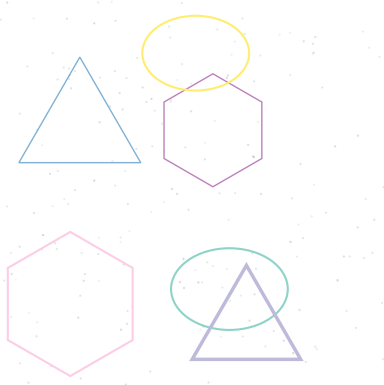[{"shape": "oval", "thickness": 1.5, "radius": 0.76, "center": [0.596, 0.249]}, {"shape": "triangle", "thickness": 2.5, "radius": 0.81, "center": [0.64, 0.148]}, {"shape": "triangle", "thickness": 1, "radius": 0.91, "center": [0.207, 0.669]}, {"shape": "hexagon", "thickness": 1.5, "radius": 0.94, "center": [0.182, 0.21]}, {"shape": "hexagon", "thickness": 1, "radius": 0.73, "center": [0.553, 0.662]}, {"shape": "oval", "thickness": 1.5, "radius": 0.69, "center": [0.508, 0.862]}]